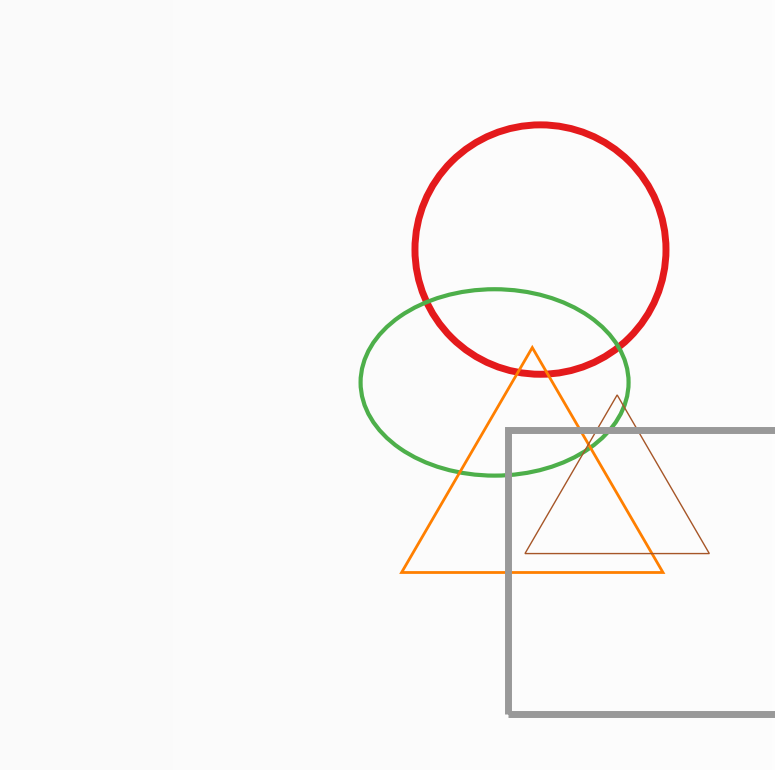[{"shape": "circle", "thickness": 2.5, "radius": 0.81, "center": [0.697, 0.676]}, {"shape": "oval", "thickness": 1.5, "radius": 0.86, "center": [0.638, 0.503]}, {"shape": "triangle", "thickness": 1, "radius": 0.97, "center": [0.687, 0.354]}, {"shape": "triangle", "thickness": 0.5, "radius": 0.69, "center": [0.796, 0.35]}, {"shape": "square", "thickness": 2.5, "radius": 0.92, "center": [0.839, 0.257]}]